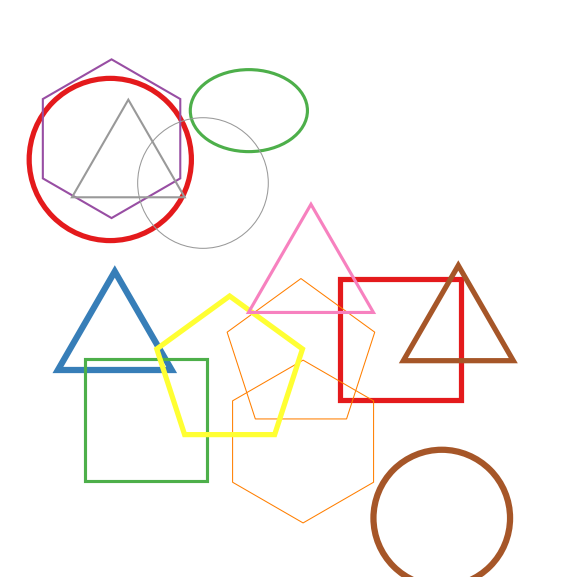[{"shape": "circle", "thickness": 2.5, "radius": 0.7, "center": [0.191, 0.723]}, {"shape": "square", "thickness": 2.5, "radius": 0.52, "center": [0.694, 0.411]}, {"shape": "triangle", "thickness": 3, "radius": 0.57, "center": [0.199, 0.415]}, {"shape": "square", "thickness": 1.5, "radius": 0.53, "center": [0.253, 0.272]}, {"shape": "oval", "thickness": 1.5, "radius": 0.51, "center": [0.431, 0.808]}, {"shape": "hexagon", "thickness": 1, "radius": 0.69, "center": [0.193, 0.759]}, {"shape": "hexagon", "thickness": 0.5, "radius": 0.7, "center": [0.525, 0.235]}, {"shape": "pentagon", "thickness": 0.5, "radius": 0.67, "center": [0.521, 0.382]}, {"shape": "pentagon", "thickness": 2.5, "radius": 0.66, "center": [0.398, 0.354]}, {"shape": "circle", "thickness": 3, "radius": 0.59, "center": [0.765, 0.102]}, {"shape": "triangle", "thickness": 2.5, "radius": 0.55, "center": [0.794, 0.43]}, {"shape": "triangle", "thickness": 1.5, "radius": 0.62, "center": [0.538, 0.521]}, {"shape": "circle", "thickness": 0.5, "radius": 0.57, "center": [0.351, 0.682]}, {"shape": "triangle", "thickness": 1, "radius": 0.56, "center": [0.222, 0.714]}]